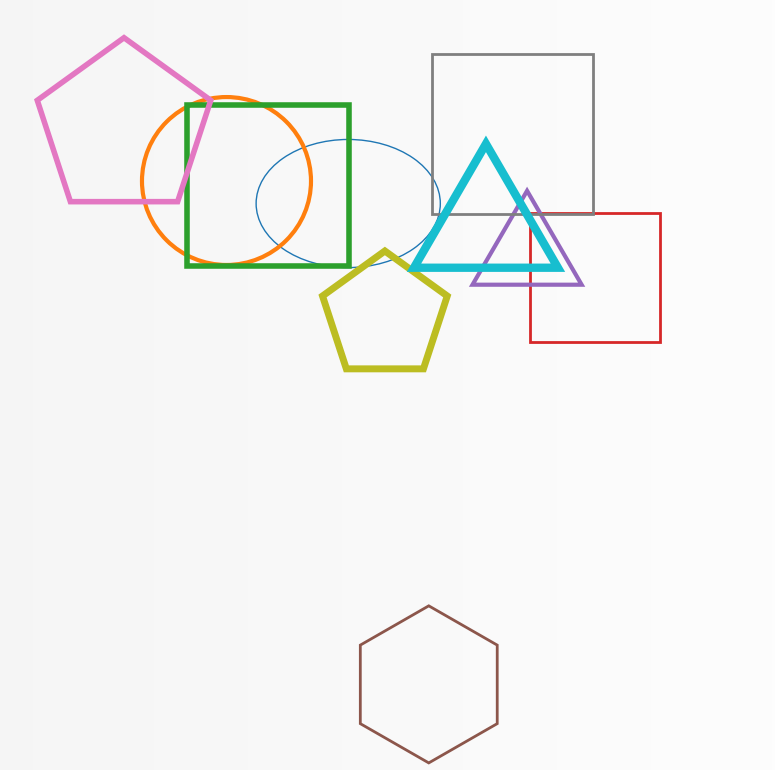[{"shape": "oval", "thickness": 0.5, "radius": 0.59, "center": [0.449, 0.736]}, {"shape": "circle", "thickness": 1.5, "radius": 0.55, "center": [0.292, 0.765]}, {"shape": "square", "thickness": 2, "radius": 0.52, "center": [0.346, 0.759]}, {"shape": "square", "thickness": 1, "radius": 0.42, "center": [0.768, 0.64]}, {"shape": "triangle", "thickness": 1.5, "radius": 0.41, "center": [0.68, 0.671]}, {"shape": "hexagon", "thickness": 1, "radius": 0.51, "center": [0.553, 0.111]}, {"shape": "pentagon", "thickness": 2, "radius": 0.59, "center": [0.16, 0.833]}, {"shape": "square", "thickness": 1, "radius": 0.52, "center": [0.662, 0.825]}, {"shape": "pentagon", "thickness": 2.5, "radius": 0.42, "center": [0.497, 0.589]}, {"shape": "triangle", "thickness": 3, "radius": 0.54, "center": [0.627, 0.706]}]